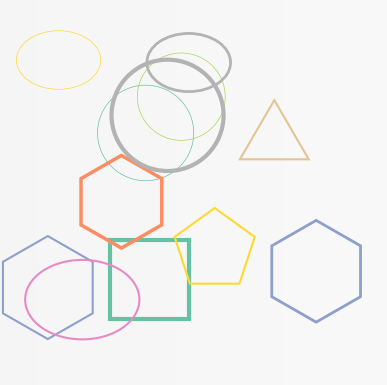[{"shape": "circle", "thickness": 0.5, "radius": 0.62, "center": [0.376, 0.655]}, {"shape": "square", "thickness": 3, "radius": 0.51, "center": [0.385, 0.274]}, {"shape": "hexagon", "thickness": 2.5, "radius": 0.6, "center": [0.313, 0.476]}, {"shape": "hexagon", "thickness": 2, "radius": 0.66, "center": [0.816, 0.295]}, {"shape": "hexagon", "thickness": 1.5, "radius": 0.67, "center": [0.123, 0.253]}, {"shape": "oval", "thickness": 1.5, "radius": 0.74, "center": [0.212, 0.222]}, {"shape": "circle", "thickness": 0.5, "radius": 0.57, "center": [0.468, 0.749]}, {"shape": "pentagon", "thickness": 1.5, "radius": 0.54, "center": [0.554, 0.351]}, {"shape": "oval", "thickness": 0.5, "radius": 0.54, "center": [0.151, 0.844]}, {"shape": "triangle", "thickness": 1.5, "radius": 0.51, "center": [0.708, 0.637]}, {"shape": "circle", "thickness": 3, "radius": 0.72, "center": [0.432, 0.7]}, {"shape": "oval", "thickness": 2, "radius": 0.54, "center": [0.487, 0.838]}]